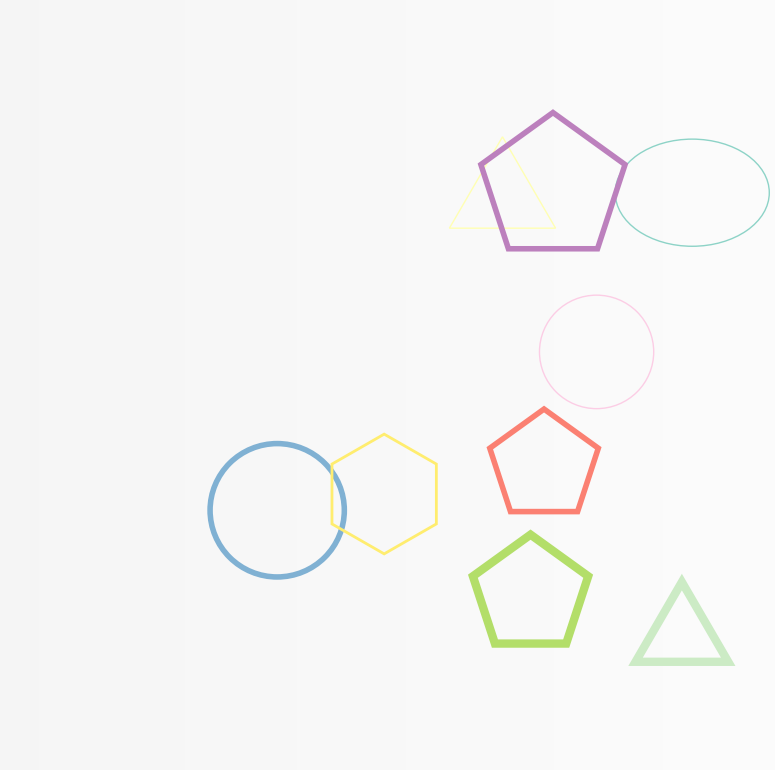[{"shape": "oval", "thickness": 0.5, "radius": 0.5, "center": [0.893, 0.75]}, {"shape": "triangle", "thickness": 0.5, "radius": 0.4, "center": [0.648, 0.743]}, {"shape": "pentagon", "thickness": 2, "radius": 0.37, "center": [0.702, 0.395]}, {"shape": "circle", "thickness": 2, "radius": 0.43, "center": [0.358, 0.337]}, {"shape": "pentagon", "thickness": 3, "radius": 0.39, "center": [0.685, 0.227]}, {"shape": "circle", "thickness": 0.5, "radius": 0.37, "center": [0.77, 0.543]}, {"shape": "pentagon", "thickness": 2, "radius": 0.49, "center": [0.714, 0.756]}, {"shape": "triangle", "thickness": 3, "radius": 0.35, "center": [0.88, 0.175]}, {"shape": "hexagon", "thickness": 1, "radius": 0.39, "center": [0.496, 0.358]}]